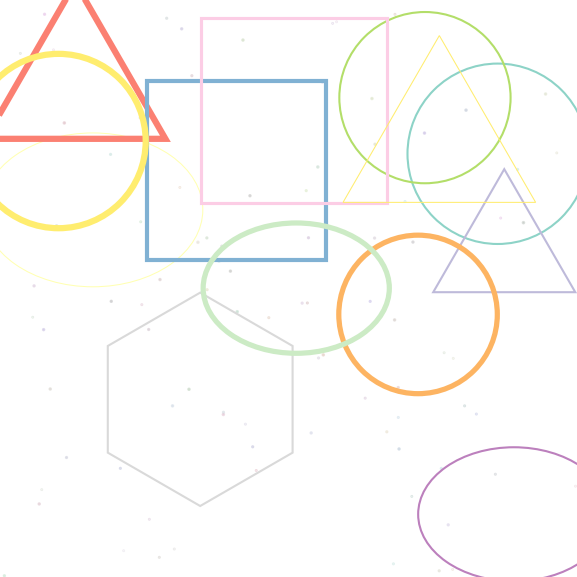[{"shape": "circle", "thickness": 1, "radius": 0.78, "center": [0.862, 0.733]}, {"shape": "oval", "thickness": 0.5, "radius": 0.95, "center": [0.161, 0.636]}, {"shape": "triangle", "thickness": 1, "radius": 0.71, "center": [0.873, 0.564]}, {"shape": "triangle", "thickness": 3, "radius": 0.9, "center": [0.131, 0.849]}, {"shape": "square", "thickness": 2, "radius": 0.77, "center": [0.41, 0.703]}, {"shape": "circle", "thickness": 2.5, "radius": 0.69, "center": [0.724, 0.455]}, {"shape": "circle", "thickness": 1, "radius": 0.74, "center": [0.736, 0.83]}, {"shape": "square", "thickness": 1.5, "radius": 0.8, "center": [0.509, 0.808]}, {"shape": "hexagon", "thickness": 1, "radius": 0.92, "center": [0.347, 0.308]}, {"shape": "oval", "thickness": 1, "radius": 0.83, "center": [0.89, 0.109]}, {"shape": "oval", "thickness": 2.5, "radius": 0.81, "center": [0.513, 0.5]}, {"shape": "triangle", "thickness": 0.5, "radius": 0.96, "center": [0.761, 0.745]}, {"shape": "circle", "thickness": 3, "radius": 0.75, "center": [0.101, 0.755]}]